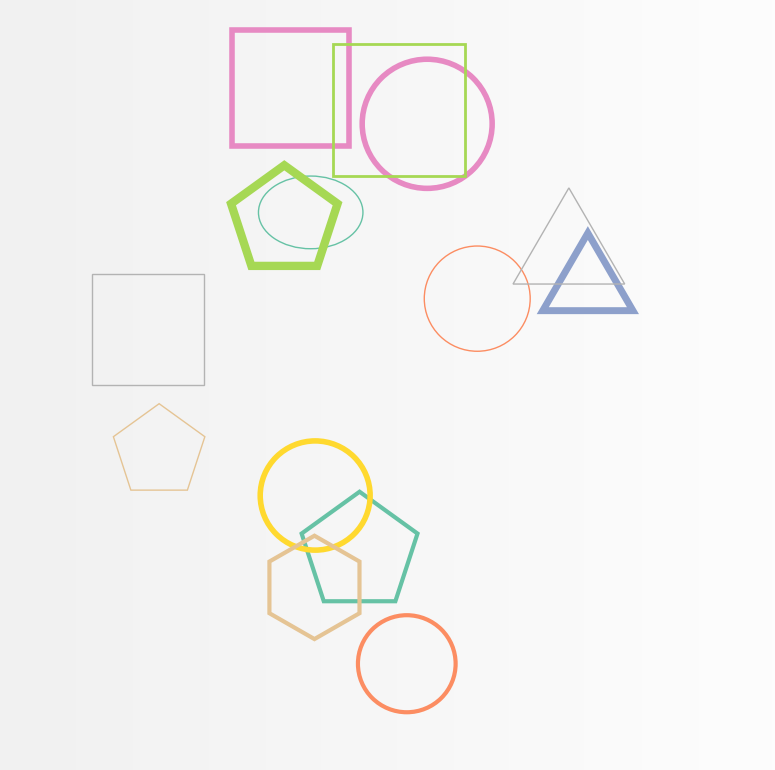[{"shape": "oval", "thickness": 0.5, "radius": 0.34, "center": [0.401, 0.724]}, {"shape": "pentagon", "thickness": 1.5, "radius": 0.39, "center": [0.464, 0.283]}, {"shape": "circle", "thickness": 1.5, "radius": 0.32, "center": [0.525, 0.138]}, {"shape": "circle", "thickness": 0.5, "radius": 0.34, "center": [0.616, 0.612]}, {"shape": "triangle", "thickness": 2.5, "radius": 0.34, "center": [0.759, 0.63]}, {"shape": "square", "thickness": 2, "radius": 0.38, "center": [0.375, 0.885]}, {"shape": "circle", "thickness": 2, "radius": 0.42, "center": [0.551, 0.839]}, {"shape": "square", "thickness": 1, "radius": 0.43, "center": [0.515, 0.857]}, {"shape": "pentagon", "thickness": 3, "radius": 0.36, "center": [0.367, 0.713]}, {"shape": "circle", "thickness": 2, "radius": 0.35, "center": [0.407, 0.356]}, {"shape": "pentagon", "thickness": 0.5, "radius": 0.31, "center": [0.205, 0.414]}, {"shape": "hexagon", "thickness": 1.5, "radius": 0.34, "center": [0.406, 0.237]}, {"shape": "triangle", "thickness": 0.5, "radius": 0.42, "center": [0.734, 0.673]}, {"shape": "square", "thickness": 0.5, "radius": 0.36, "center": [0.191, 0.572]}]